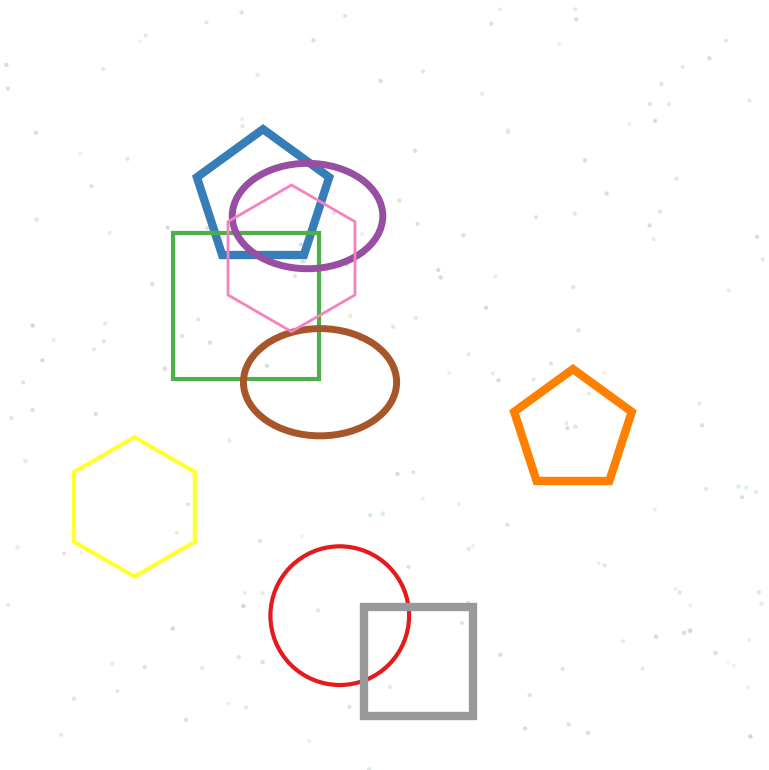[{"shape": "circle", "thickness": 1.5, "radius": 0.45, "center": [0.441, 0.2]}, {"shape": "pentagon", "thickness": 3, "radius": 0.45, "center": [0.342, 0.742]}, {"shape": "square", "thickness": 1.5, "radius": 0.47, "center": [0.32, 0.602]}, {"shape": "oval", "thickness": 2.5, "radius": 0.49, "center": [0.399, 0.719]}, {"shape": "pentagon", "thickness": 3, "radius": 0.4, "center": [0.744, 0.44]}, {"shape": "hexagon", "thickness": 1.5, "radius": 0.45, "center": [0.175, 0.342]}, {"shape": "oval", "thickness": 2.5, "radius": 0.5, "center": [0.416, 0.504]}, {"shape": "hexagon", "thickness": 1, "radius": 0.48, "center": [0.379, 0.665]}, {"shape": "square", "thickness": 3, "radius": 0.35, "center": [0.543, 0.14]}]